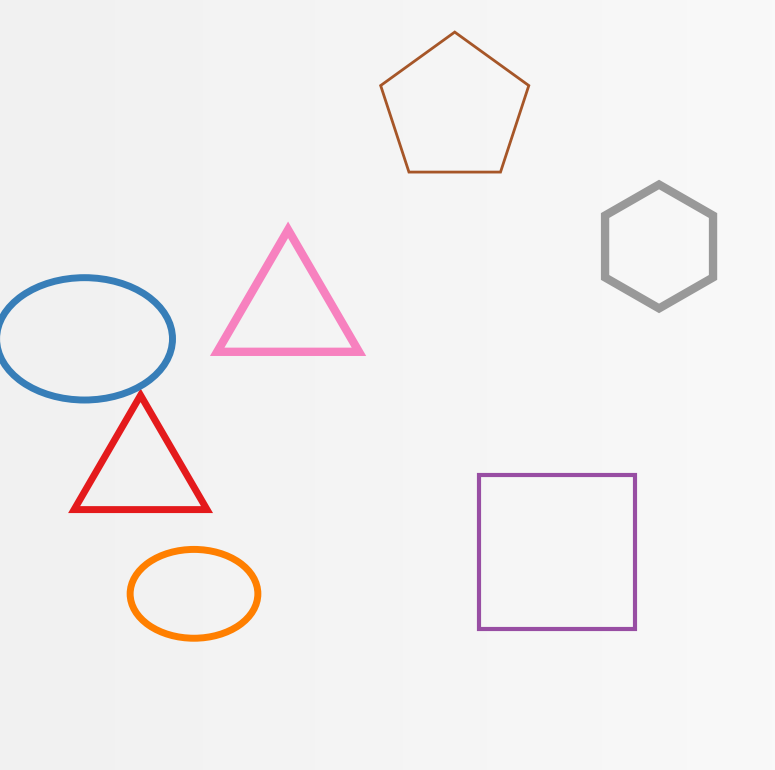[{"shape": "triangle", "thickness": 2.5, "radius": 0.49, "center": [0.181, 0.388]}, {"shape": "oval", "thickness": 2.5, "radius": 0.57, "center": [0.109, 0.56]}, {"shape": "square", "thickness": 1.5, "radius": 0.5, "center": [0.719, 0.283]}, {"shape": "oval", "thickness": 2.5, "radius": 0.41, "center": [0.25, 0.229]}, {"shape": "pentagon", "thickness": 1, "radius": 0.5, "center": [0.587, 0.858]}, {"shape": "triangle", "thickness": 3, "radius": 0.53, "center": [0.372, 0.596]}, {"shape": "hexagon", "thickness": 3, "radius": 0.4, "center": [0.85, 0.68]}]